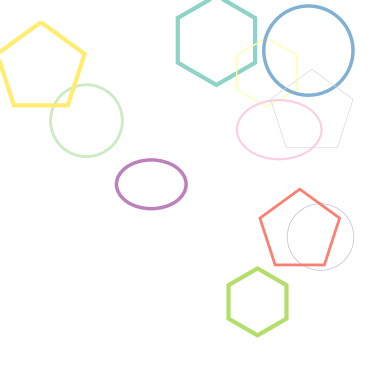[{"shape": "hexagon", "thickness": 3, "radius": 0.58, "center": [0.562, 0.895]}, {"shape": "hexagon", "thickness": 1, "radius": 0.45, "center": [0.692, 0.812]}, {"shape": "circle", "thickness": 0.5, "radius": 0.43, "center": [0.833, 0.384]}, {"shape": "pentagon", "thickness": 2, "radius": 0.54, "center": [0.779, 0.4]}, {"shape": "circle", "thickness": 2.5, "radius": 0.58, "center": [0.801, 0.869]}, {"shape": "hexagon", "thickness": 3, "radius": 0.43, "center": [0.669, 0.216]}, {"shape": "oval", "thickness": 1.5, "radius": 0.55, "center": [0.725, 0.663]}, {"shape": "pentagon", "thickness": 0.5, "radius": 0.56, "center": [0.81, 0.707]}, {"shape": "oval", "thickness": 2.5, "radius": 0.45, "center": [0.393, 0.521]}, {"shape": "circle", "thickness": 2, "radius": 0.47, "center": [0.224, 0.686]}, {"shape": "pentagon", "thickness": 3, "radius": 0.6, "center": [0.106, 0.823]}]